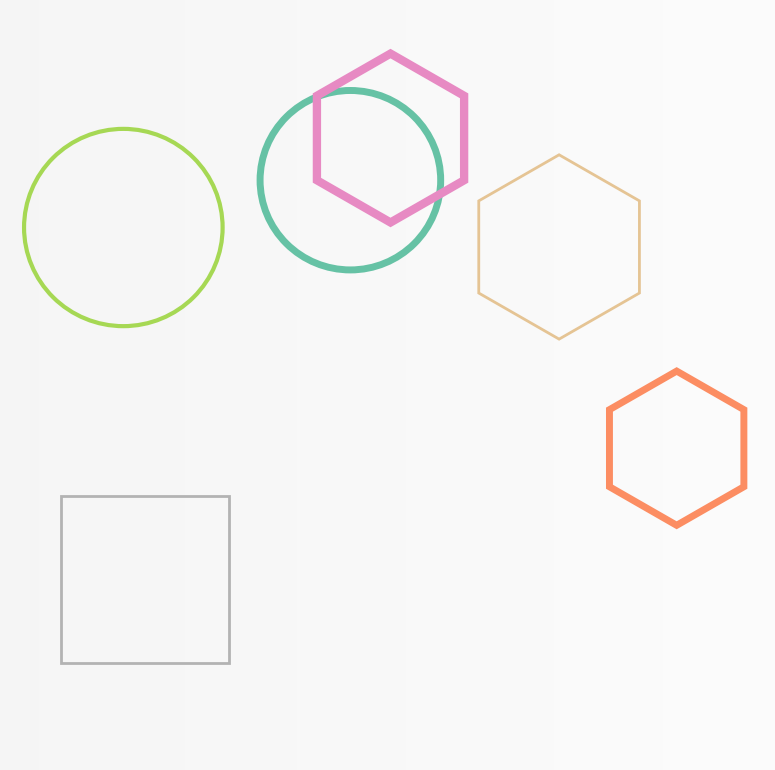[{"shape": "circle", "thickness": 2.5, "radius": 0.58, "center": [0.452, 0.766]}, {"shape": "hexagon", "thickness": 2.5, "radius": 0.5, "center": [0.873, 0.418]}, {"shape": "hexagon", "thickness": 3, "radius": 0.55, "center": [0.504, 0.821]}, {"shape": "circle", "thickness": 1.5, "radius": 0.64, "center": [0.159, 0.705]}, {"shape": "hexagon", "thickness": 1, "radius": 0.6, "center": [0.721, 0.679]}, {"shape": "square", "thickness": 1, "radius": 0.54, "center": [0.188, 0.248]}]